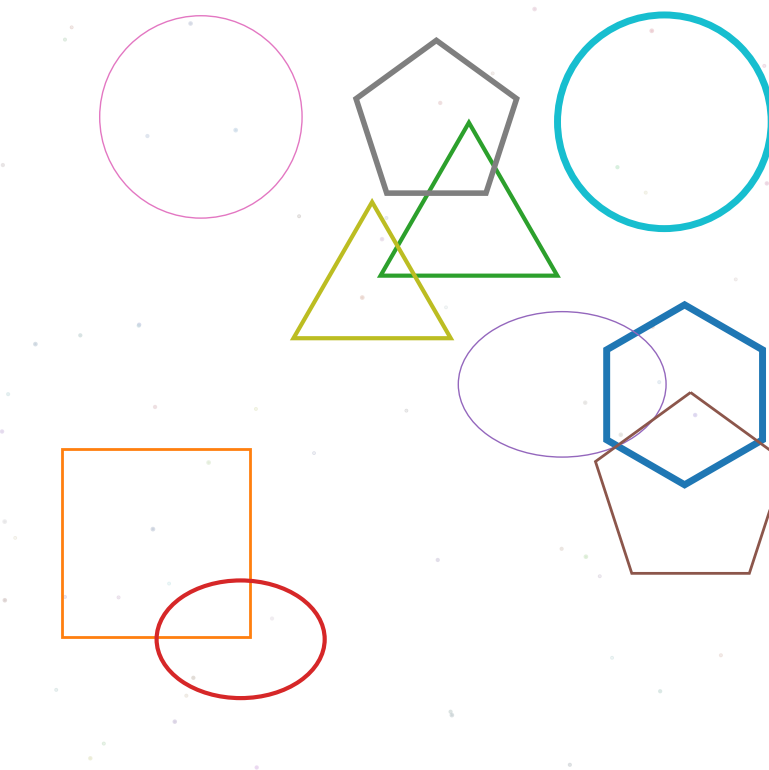[{"shape": "hexagon", "thickness": 2.5, "radius": 0.58, "center": [0.889, 0.487]}, {"shape": "square", "thickness": 1, "radius": 0.61, "center": [0.202, 0.295]}, {"shape": "triangle", "thickness": 1.5, "radius": 0.66, "center": [0.609, 0.708]}, {"shape": "oval", "thickness": 1.5, "radius": 0.55, "center": [0.313, 0.17]}, {"shape": "oval", "thickness": 0.5, "radius": 0.67, "center": [0.73, 0.501]}, {"shape": "pentagon", "thickness": 1, "radius": 0.65, "center": [0.897, 0.36]}, {"shape": "circle", "thickness": 0.5, "radius": 0.66, "center": [0.261, 0.848]}, {"shape": "pentagon", "thickness": 2, "radius": 0.55, "center": [0.567, 0.838]}, {"shape": "triangle", "thickness": 1.5, "radius": 0.59, "center": [0.483, 0.62]}, {"shape": "circle", "thickness": 2.5, "radius": 0.69, "center": [0.863, 0.842]}]